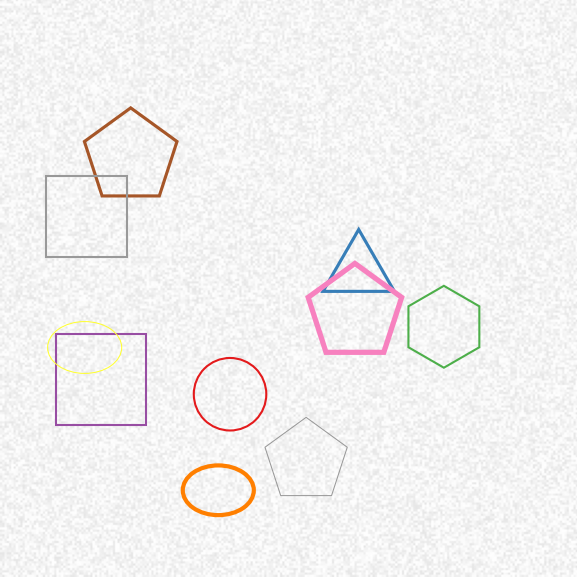[{"shape": "circle", "thickness": 1, "radius": 0.31, "center": [0.398, 0.316]}, {"shape": "triangle", "thickness": 1.5, "radius": 0.36, "center": [0.621, 0.53]}, {"shape": "hexagon", "thickness": 1, "radius": 0.35, "center": [0.769, 0.433]}, {"shape": "square", "thickness": 1, "radius": 0.39, "center": [0.175, 0.342]}, {"shape": "oval", "thickness": 2, "radius": 0.31, "center": [0.378, 0.15]}, {"shape": "oval", "thickness": 0.5, "radius": 0.32, "center": [0.147, 0.397]}, {"shape": "pentagon", "thickness": 1.5, "radius": 0.42, "center": [0.226, 0.728]}, {"shape": "pentagon", "thickness": 2.5, "radius": 0.43, "center": [0.615, 0.458]}, {"shape": "square", "thickness": 1, "radius": 0.35, "center": [0.15, 0.624]}, {"shape": "pentagon", "thickness": 0.5, "radius": 0.37, "center": [0.53, 0.202]}]